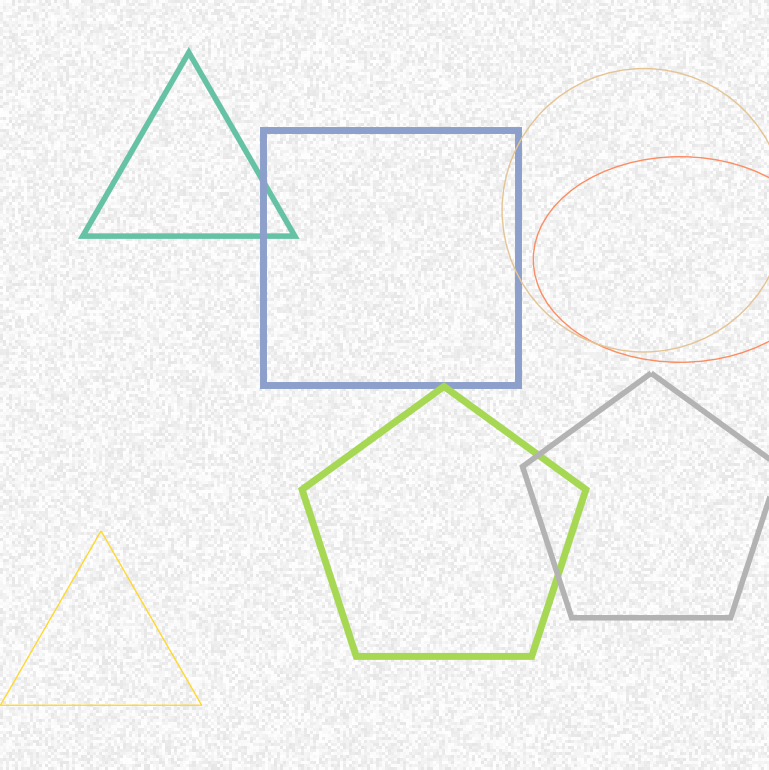[{"shape": "triangle", "thickness": 2, "radius": 0.8, "center": [0.245, 0.773]}, {"shape": "oval", "thickness": 0.5, "radius": 0.95, "center": [0.883, 0.663]}, {"shape": "square", "thickness": 2.5, "radius": 0.83, "center": [0.508, 0.666]}, {"shape": "pentagon", "thickness": 2.5, "radius": 0.97, "center": [0.577, 0.304]}, {"shape": "triangle", "thickness": 0.5, "radius": 0.75, "center": [0.131, 0.16]}, {"shape": "circle", "thickness": 0.5, "radius": 0.92, "center": [0.836, 0.727]}, {"shape": "pentagon", "thickness": 2, "radius": 0.88, "center": [0.846, 0.34]}]